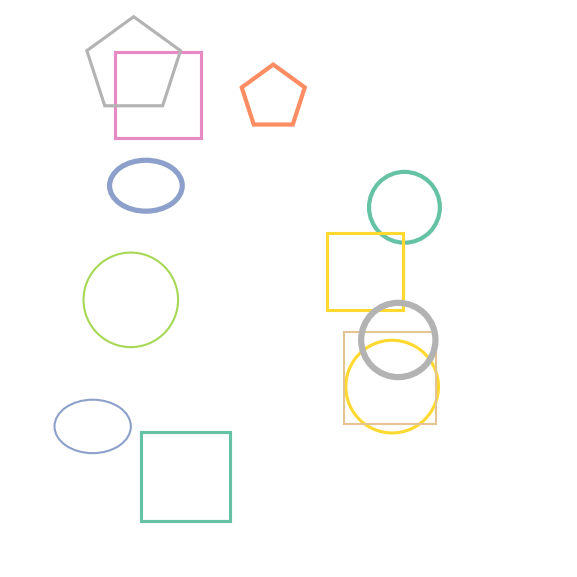[{"shape": "square", "thickness": 1.5, "radius": 0.39, "center": [0.321, 0.174]}, {"shape": "circle", "thickness": 2, "radius": 0.31, "center": [0.7, 0.64]}, {"shape": "pentagon", "thickness": 2, "radius": 0.29, "center": [0.473, 0.83]}, {"shape": "oval", "thickness": 1, "radius": 0.33, "center": [0.16, 0.261]}, {"shape": "oval", "thickness": 2.5, "radius": 0.31, "center": [0.253, 0.678]}, {"shape": "square", "thickness": 1.5, "radius": 0.37, "center": [0.273, 0.835]}, {"shape": "circle", "thickness": 1, "radius": 0.41, "center": [0.226, 0.48]}, {"shape": "circle", "thickness": 1.5, "radius": 0.4, "center": [0.679, 0.33]}, {"shape": "square", "thickness": 1.5, "radius": 0.33, "center": [0.632, 0.529]}, {"shape": "square", "thickness": 1, "radius": 0.4, "center": [0.676, 0.344]}, {"shape": "pentagon", "thickness": 1.5, "radius": 0.43, "center": [0.231, 0.885]}, {"shape": "circle", "thickness": 3, "radius": 0.32, "center": [0.69, 0.41]}]